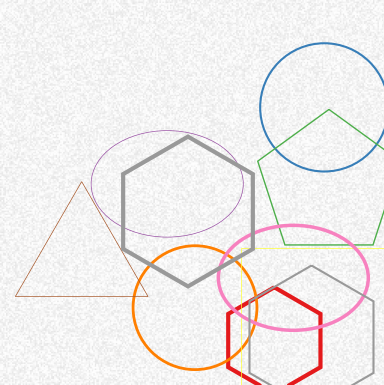[{"shape": "hexagon", "thickness": 3, "radius": 0.69, "center": [0.713, 0.115]}, {"shape": "circle", "thickness": 1.5, "radius": 0.83, "center": [0.842, 0.721]}, {"shape": "pentagon", "thickness": 1, "radius": 0.97, "center": [0.854, 0.521]}, {"shape": "oval", "thickness": 0.5, "radius": 0.99, "center": [0.434, 0.522]}, {"shape": "circle", "thickness": 2, "radius": 0.8, "center": [0.507, 0.201]}, {"shape": "square", "thickness": 0.5, "radius": 0.93, "center": [0.813, 0.17]}, {"shape": "triangle", "thickness": 0.5, "radius": 1.0, "center": [0.212, 0.329]}, {"shape": "oval", "thickness": 2.5, "radius": 0.97, "center": [0.762, 0.278]}, {"shape": "hexagon", "thickness": 3, "radius": 0.97, "center": [0.488, 0.451]}, {"shape": "hexagon", "thickness": 1.5, "radius": 0.93, "center": [0.809, 0.124]}]